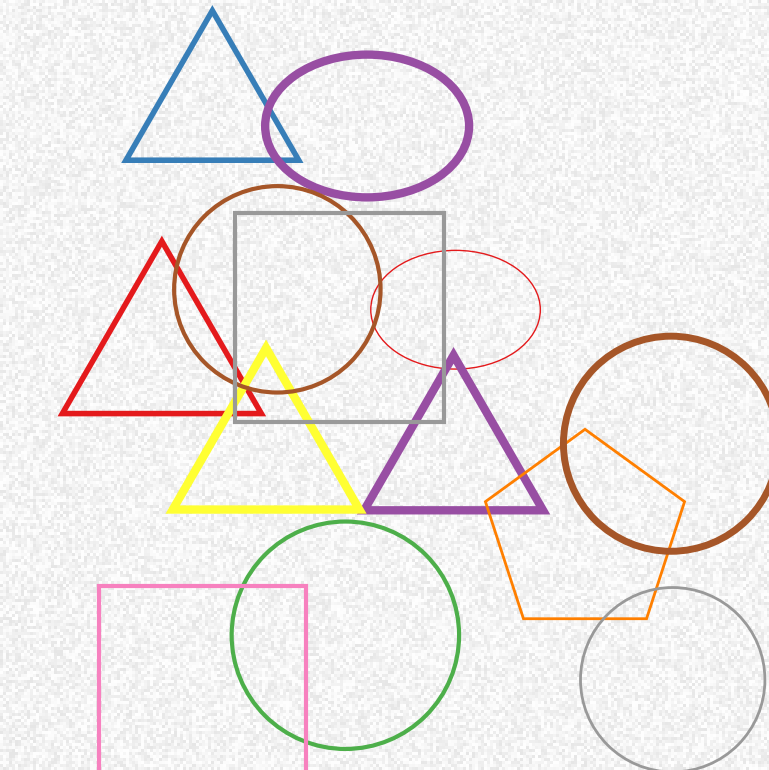[{"shape": "oval", "thickness": 0.5, "radius": 0.55, "center": [0.592, 0.598]}, {"shape": "triangle", "thickness": 2, "radius": 0.75, "center": [0.21, 0.537]}, {"shape": "triangle", "thickness": 2, "radius": 0.65, "center": [0.276, 0.857]}, {"shape": "circle", "thickness": 1.5, "radius": 0.74, "center": [0.449, 0.175]}, {"shape": "triangle", "thickness": 3, "radius": 0.67, "center": [0.589, 0.404]}, {"shape": "oval", "thickness": 3, "radius": 0.66, "center": [0.477, 0.836]}, {"shape": "pentagon", "thickness": 1, "radius": 0.68, "center": [0.76, 0.306]}, {"shape": "triangle", "thickness": 3, "radius": 0.7, "center": [0.346, 0.408]}, {"shape": "circle", "thickness": 2.5, "radius": 0.7, "center": [0.871, 0.424]}, {"shape": "circle", "thickness": 1.5, "radius": 0.67, "center": [0.36, 0.624]}, {"shape": "square", "thickness": 1.5, "radius": 0.67, "center": [0.263, 0.104]}, {"shape": "circle", "thickness": 1, "radius": 0.6, "center": [0.874, 0.117]}, {"shape": "square", "thickness": 1.5, "radius": 0.68, "center": [0.441, 0.588]}]